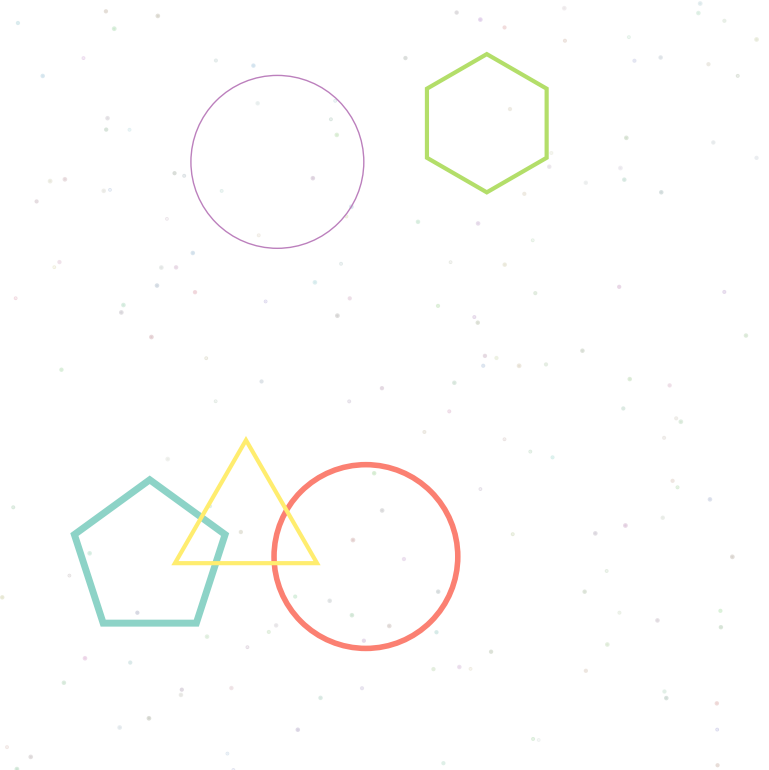[{"shape": "pentagon", "thickness": 2.5, "radius": 0.51, "center": [0.194, 0.274]}, {"shape": "circle", "thickness": 2, "radius": 0.6, "center": [0.475, 0.277]}, {"shape": "hexagon", "thickness": 1.5, "radius": 0.45, "center": [0.632, 0.84]}, {"shape": "circle", "thickness": 0.5, "radius": 0.56, "center": [0.36, 0.79]}, {"shape": "triangle", "thickness": 1.5, "radius": 0.53, "center": [0.319, 0.322]}]